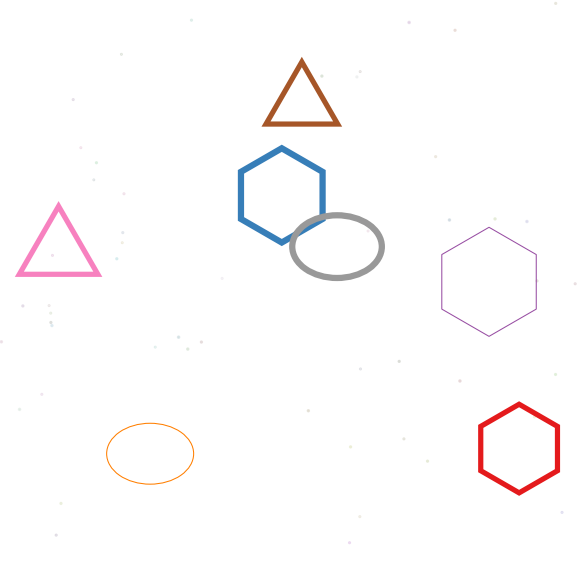[{"shape": "hexagon", "thickness": 2.5, "radius": 0.38, "center": [0.899, 0.222]}, {"shape": "hexagon", "thickness": 3, "radius": 0.41, "center": [0.488, 0.661]}, {"shape": "hexagon", "thickness": 0.5, "radius": 0.47, "center": [0.847, 0.511]}, {"shape": "oval", "thickness": 0.5, "radius": 0.38, "center": [0.26, 0.213]}, {"shape": "triangle", "thickness": 2.5, "radius": 0.36, "center": [0.523, 0.82]}, {"shape": "triangle", "thickness": 2.5, "radius": 0.39, "center": [0.101, 0.563]}, {"shape": "oval", "thickness": 3, "radius": 0.39, "center": [0.584, 0.572]}]